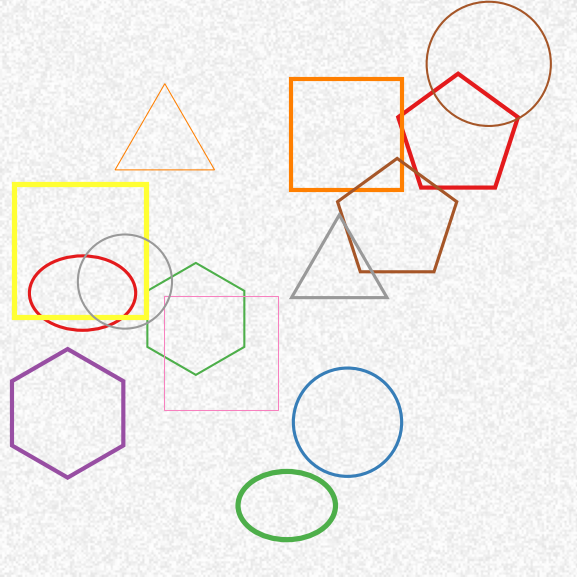[{"shape": "oval", "thickness": 1.5, "radius": 0.46, "center": [0.143, 0.492]}, {"shape": "pentagon", "thickness": 2, "radius": 0.55, "center": [0.793, 0.763]}, {"shape": "circle", "thickness": 1.5, "radius": 0.47, "center": [0.602, 0.268]}, {"shape": "hexagon", "thickness": 1, "radius": 0.48, "center": [0.339, 0.447]}, {"shape": "oval", "thickness": 2.5, "radius": 0.42, "center": [0.497, 0.124]}, {"shape": "hexagon", "thickness": 2, "radius": 0.56, "center": [0.117, 0.283]}, {"shape": "square", "thickness": 2, "radius": 0.48, "center": [0.6, 0.766]}, {"shape": "triangle", "thickness": 0.5, "radius": 0.5, "center": [0.285, 0.755]}, {"shape": "square", "thickness": 2.5, "radius": 0.57, "center": [0.138, 0.565]}, {"shape": "pentagon", "thickness": 1.5, "radius": 0.54, "center": [0.688, 0.616]}, {"shape": "circle", "thickness": 1, "radius": 0.54, "center": [0.846, 0.889]}, {"shape": "square", "thickness": 0.5, "radius": 0.49, "center": [0.382, 0.387]}, {"shape": "circle", "thickness": 1, "radius": 0.41, "center": [0.216, 0.512]}, {"shape": "triangle", "thickness": 1.5, "radius": 0.48, "center": [0.588, 0.531]}]